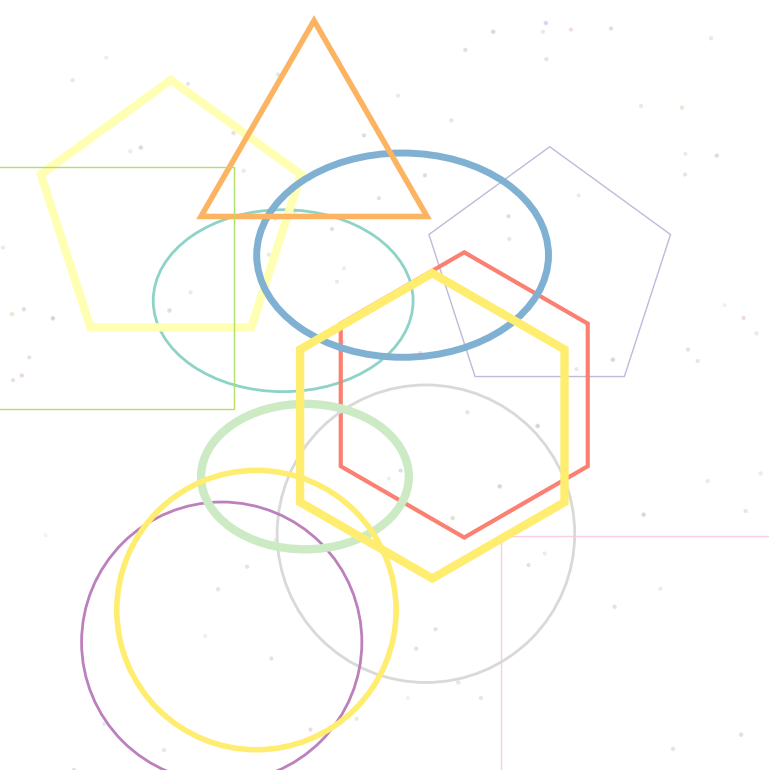[{"shape": "oval", "thickness": 1, "radius": 0.84, "center": [0.368, 0.609]}, {"shape": "pentagon", "thickness": 3, "radius": 0.89, "center": [0.222, 0.719]}, {"shape": "pentagon", "thickness": 0.5, "radius": 0.82, "center": [0.714, 0.644]}, {"shape": "hexagon", "thickness": 1.5, "radius": 0.93, "center": [0.603, 0.487]}, {"shape": "oval", "thickness": 2.5, "radius": 0.95, "center": [0.523, 0.669]}, {"shape": "triangle", "thickness": 2, "radius": 0.85, "center": [0.408, 0.804]}, {"shape": "square", "thickness": 0.5, "radius": 0.79, "center": [0.146, 0.626]}, {"shape": "square", "thickness": 0.5, "radius": 0.94, "center": [0.838, 0.117]}, {"shape": "circle", "thickness": 1, "radius": 0.97, "center": [0.553, 0.307]}, {"shape": "circle", "thickness": 1, "radius": 0.91, "center": [0.288, 0.166]}, {"shape": "oval", "thickness": 3, "radius": 0.67, "center": [0.396, 0.381]}, {"shape": "circle", "thickness": 2, "radius": 0.91, "center": [0.333, 0.208]}, {"shape": "hexagon", "thickness": 3, "radius": 0.99, "center": [0.561, 0.447]}]